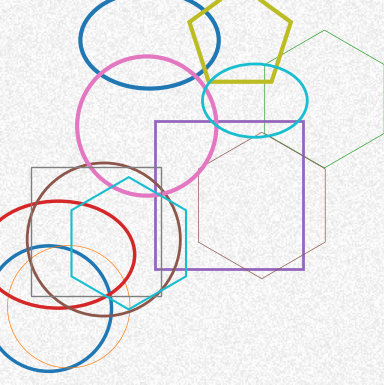[{"shape": "circle", "thickness": 2.5, "radius": 0.81, "center": [0.127, 0.198]}, {"shape": "oval", "thickness": 3, "radius": 0.9, "center": [0.388, 0.896]}, {"shape": "circle", "thickness": 0.5, "radius": 0.8, "center": [0.179, 0.203]}, {"shape": "hexagon", "thickness": 0.5, "radius": 0.9, "center": [0.843, 0.743]}, {"shape": "oval", "thickness": 2.5, "radius": 0.99, "center": [0.151, 0.339]}, {"shape": "square", "thickness": 2, "radius": 0.96, "center": [0.594, 0.493]}, {"shape": "circle", "thickness": 2, "radius": 0.99, "center": [0.27, 0.378]}, {"shape": "hexagon", "thickness": 0.5, "radius": 0.95, "center": [0.68, 0.466]}, {"shape": "circle", "thickness": 3, "radius": 0.9, "center": [0.381, 0.673]}, {"shape": "square", "thickness": 1, "radius": 0.84, "center": [0.249, 0.399]}, {"shape": "pentagon", "thickness": 3, "radius": 0.69, "center": [0.624, 0.9]}, {"shape": "oval", "thickness": 2, "radius": 0.68, "center": [0.662, 0.739]}, {"shape": "hexagon", "thickness": 1.5, "radius": 0.86, "center": [0.334, 0.368]}]